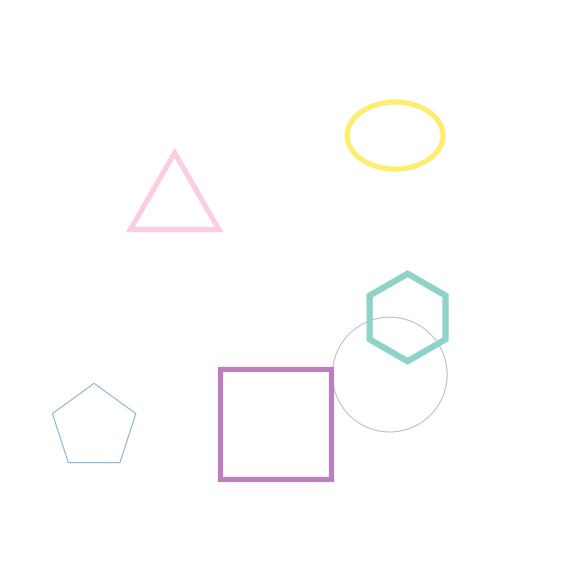[{"shape": "hexagon", "thickness": 3, "radius": 0.38, "center": [0.706, 0.449]}, {"shape": "circle", "thickness": 0.5, "radius": 0.5, "center": [0.675, 0.351]}, {"shape": "pentagon", "thickness": 0.5, "radius": 0.38, "center": [0.163, 0.259]}, {"shape": "triangle", "thickness": 2.5, "radius": 0.44, "center": [0.302, 0.646]}, {"shape": "square", "thickness": 2.5, "radius": 0.48, "center": [0.477, 0.265]}, {"shape": "oval", "thickness": 2.5, "radius": 0.41, "center": [0.684, 0.764]}]